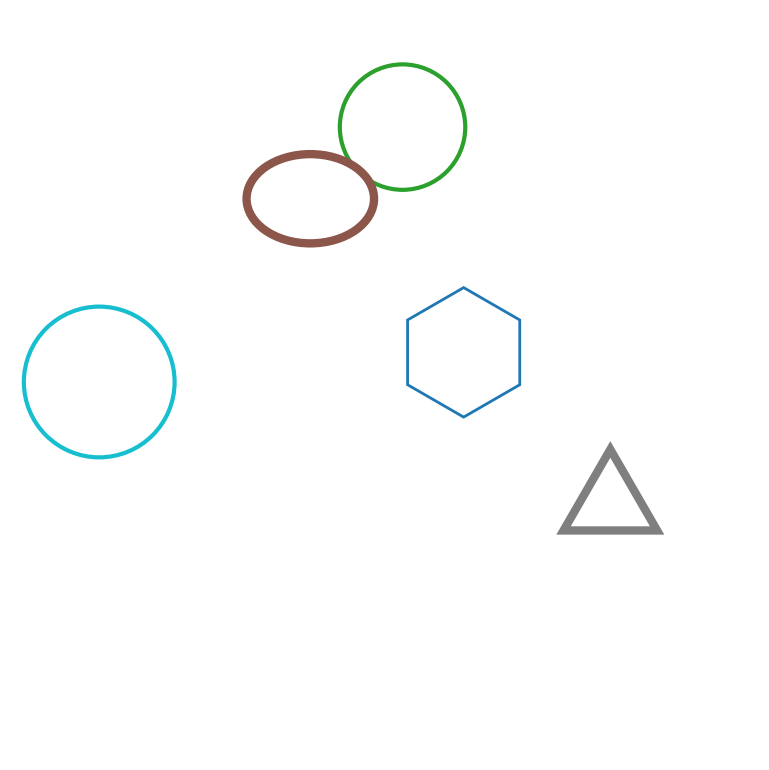[{"shape": "hexagon", "thickness": 1, "radius": 0.42, "center": [0.602, 0.542]}, {"shape": "circle", "thickness": 1.5, "radius": 0.41, "center": [0.523, 0.835]}, {"shape": "oval", "thickness": 3, "radius": 0.41, "center": [0.403, 0.742]}, {"shape": "triangle", "thickness": 3, "radius": 0.35, "center": [0.793, 0.346]}, {"shape": "circle", "thickness": 1.5, "radius": 0.49, "center": [0.129, 0.504]}]